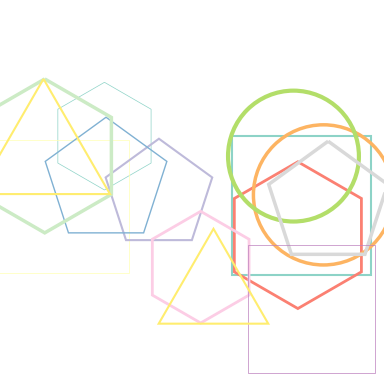[{"shape": "square", "thickness": 1.5, "radius": 0.9, "center": [0.783, 0.467]}, {"shape": "hexagon", "thickness": 0.5, "radius": 0.7, "center": [0.271, 0.646]}, {"shape": "square", "thickness": 0.5, "radius": 0.86, "center": [0.163, 0.464]}, {"shape": "pentagon", "thickness": 1.5, "radius": 0.73, "center": [0.413, 0.494]}, {"shape": "hexagon", "thickness": 2, "radius": 0.95, "center": [0.774, 0.389]}, {"shape": "pentagon", "thickness": 1, "radius": 0.83, "center": [0.275, 0.529]}, {"shape": "circle", "thickness": 2.5, "radius": 0.91, "center": [0.84, 0.494]}, {"shape": "circle", "thickness": 3, "radius": 0.85, "center": [0.762, 0.595]}, {"shape": "hexagon", "thickness": 2, "radius": 0.73, "center": [0.521, 0.306]}, {"shape": "pentagon", "thickness": 2.5, "radius": 0.81, "center": [0.852, 0.471]}, {"shape": "square", "thickness": 0.5, "radius": 0.83, "center": [0.809, 0.198]}, {"shape": "hexagon", "thickness": 2.5, "radius": 1.0, "center": [0.116, 0.595]}, {"shape": "triangle", "thickness": 1.5, "radius": 0.82, "center": [0.554, 0.241]}, {"shape": "triangle", "thickness": 1.5, "radius": 1.0, "center": [0.113, 0.596]}]